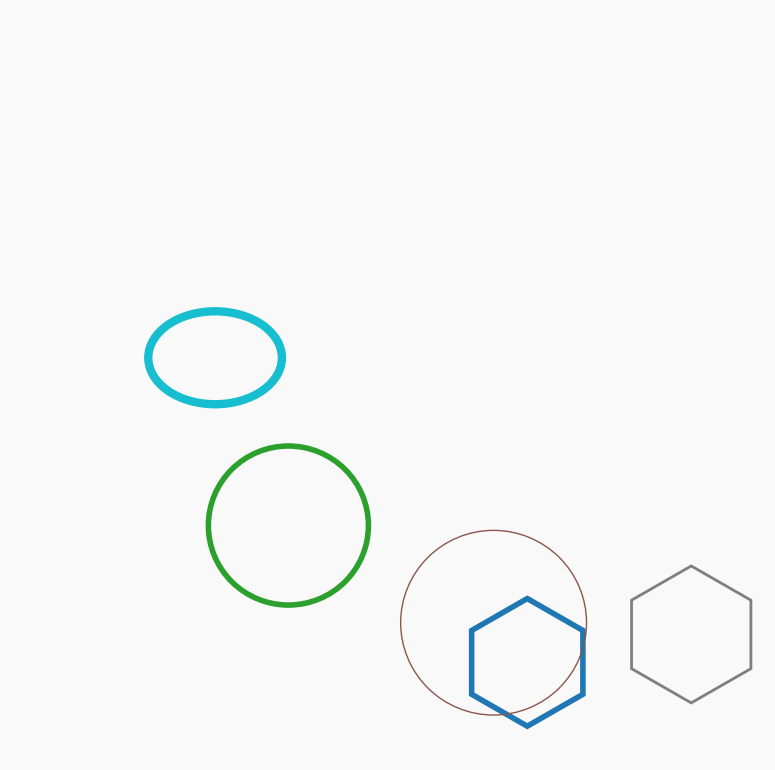[{"shape": "hexagon", "thickness": 2, "radius": 0.41, "center": [0.68, 0.14]}, {"shape": "circle", "thickness": 2, "radius": 0.52, "center": [0.372, 0.317]}, {"shape": "circle", "thickness": 0.5, "radius": 0.6, "center": [0.637, 0.191]}, {"shape": "hexagon", "thickness": 1, "radius": 0.44, "center": [0.892, 0.176]}, {"shape": "oval", "thickness": 3, "radius": 0.43, "center": [0.278, 0.535]}]